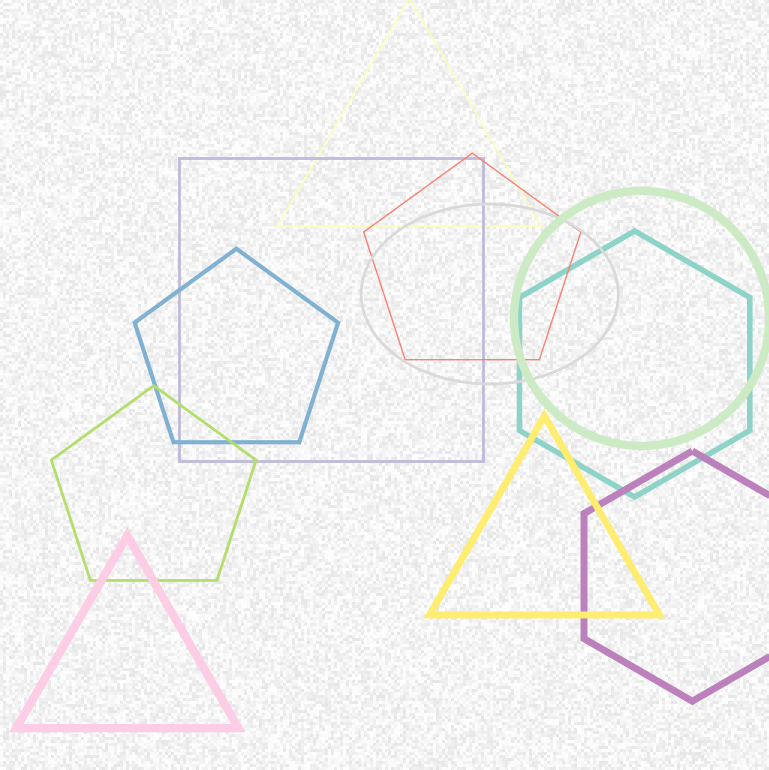[{"shape": "hexagon", "thickness": 2, "radius": 0.86, "center": [0.824, 0.527]}, {"shape": "triangle", "thickness": 0.5, "radius": 0.99, "center": [0.532, 0.805]}, {"shape": "square", "thickness": 1, "radius": 0.98, "center": [0.43, 0.598]}, {"shape": "pentagon", "thickness": 0.5, "radius": 0.74, "center": [0.613, 0.653]}, {"shape": "pentagon", "thickness": 1.5, "radius": 0.69, "center": [0.307, 0.538]}, {"shape": "pentagon", "thickness": 1, "radius": 0.7, "center": [0.2, 0.359]}, {"shape": "triangle", "thickness": 3, "radius": 0.83, "center": [0.165, 0.138]}, {"shape": "oval", "thickness": 1, "radius": 0.83, "center": [0.636, 0.618]}, {"shape": "hexagon", "thickness": 2.5, "radius": 0.81, "center": [0.899, 0.252]}, {"shape": "circle", "thickness": 3, "radius": 0.83, "center": [0.833, 0.586]}, {"shape": "triangle", "thickness": 2.5, "radius": 0.86, "center": [0.707, 0.288]}]